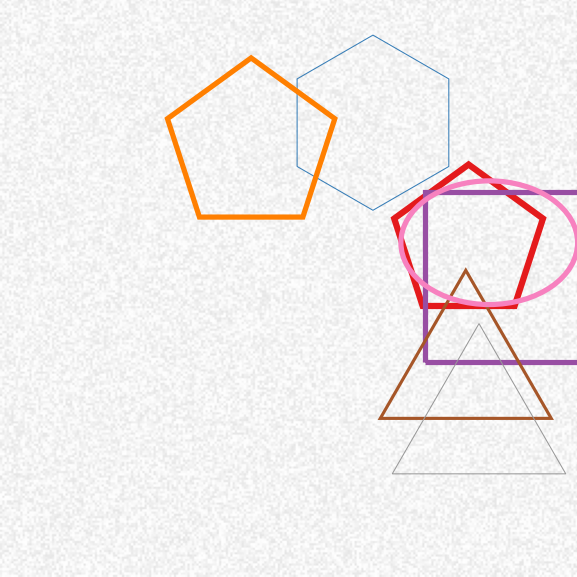[{"shape": "pentagon", "thickness": 3, "radius": 0.68, "center": [0.811, 0.579]}, {"shape": "hexagon", "thickness": 0.5, "radius": 0.76, "center": [0.646, 0.787]}, {"shape": "square", "thickness": 2.5, "radius": 0.74, "center": [0.883, 0.52]}, {"shape": "pentagon", "thickness": 2.5, "radius": 0.76, "center": [0.435, 0.747]}, {"shape": "triangle", "thickness": 1.5, "radius": 0.85, "center": [0.807, 0.36]}, {"shape": "oval", "thickness": 2.5, "radius": 0.76, "center": [0.847, 0.579]}, {"shape": "triangle", "thickness": 0.5, "radius": 0.87, "center": [0.829, 0.265]}]